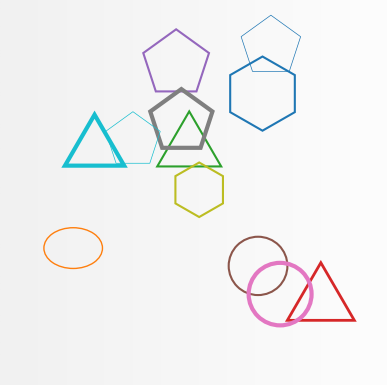[{"shape": "pentagon", "thickness": 0.5, "radius": 0.4, "center": [0.699, 0.88]}, {"shape": "hexagon", "thickness": 1.5, "radius": 0.48, "center": [0.677, 0.757]}, {"shape": "oval", "thickness": 1, "radius": 0.38, "center": [0.189, 0.356]}, {"shape": "triangle", "thickness": 1.5, "radius": 0.48, "center": [0.488, 0.615]}, {"shape": "triangle", "thickness": 2, "radius": 0.5, "center": [0.828, 0.218]}, {"shape": "pentagon", "thickness": 1.5, "radius": 0.45, "center": [0.455, 0.835]}, {"shape": "circle", "thickness": 1.5, "radius": 0.38, "center": [0.666, 0.309]}, {"shape": "circle", "thickness": 3, "radius": 0.41, "center": [0.723, 0.236]}, {"shape": "pentagon", "thickness": 3, "radius": 0.42, "center": [0.468, 0.684]}, {"shape": "hexagon", "thickness": 1.5, "radius": 0.35, "center": [0.514, 0.507]}, {"shape": "pentagon", "thickness": 0.5, "radius": 0.37, "center": [0.343, 0.636]}, {"shape": "triangle", "thickness": 3, "radius": 0.44, "center": [0.244, 0.614]}]